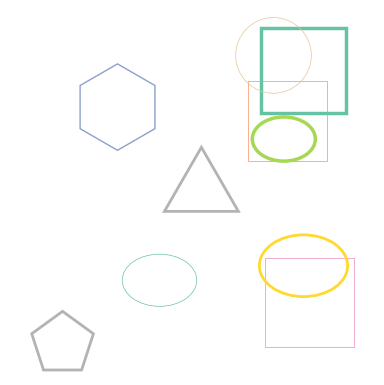[{"shape": "oval", "thickness": 0.5, "radius": 0.48, "center": [0.414, 0.272]}, {"shape": "square", "thickness": 2.5, "radius": 0.55, "center": [0.789, 0.817]}, {"shape": "square", "thickness": 0.5, "radius": 0.52, "center": [0.747, 0.686]}, {"shape": "hexagon", "thickness": 1, "radius": 0.56, "center": [0.305, 0.722]}, {"shape": "square", "thickness": 0.5, "radius": 0.58, "center": [0.803, 0.213]}, {"shape": "oval", "thickness": 2.5, "radius": 0.41, "center": [0.737, 0.639]}, {"shape": "oval", "thickness": 2, "radius": 0.57, "center": [0.788, 0.31]}, {"shape": "circle", "thickness": 0.5, "radius": 0.49, "center": [0.71, 0.856]}, {"shape": "pentagon", "thickness": 2, "radius": 0.42, "center": [0.163, 0.107]}, {"shape": "triangle", "thickness": 2, "radius": 0.55, "center": [0.523, 0.506]}]